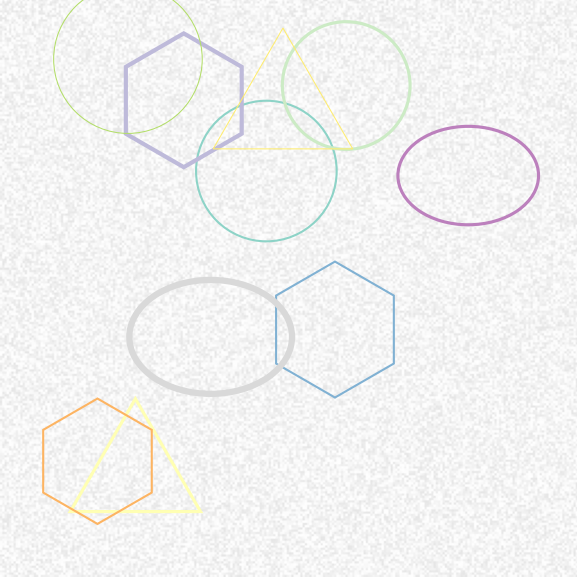[{"shape": "circle", "thickness": 1, "radius": 0.61, "center": [0.461, 0.703]}, {"shape": "triangle", "thickness": 1.5, "radius": 0.65, "center": [0.234, 0.178]}, {"shape": "hexagon", "thickness": 2, "radius": 0.58, "center": [0.318, 0.825]}, {"shape": "hexagon", "thickness": 1, "radius": 0.59, "center": [0.58, 0.428]}, {"shape": "hexagon", "thickness": 1, "radius": 0.54, "center": [0.169, 0.2]}, {"shape": "circle", "thickness": 0.5, "radius": 0.64, "center": [0.222, 0.897]}, {"shape": "oval", "thickness": 3, "radius": 0.7, "center": [0.365, 0.416]}, {"shape": "oval", "thickness": 1.5, "radius": 0.61, "center": [0.811, 0.695]}, {"shape": "circle", "thickness": 1.5, "radius": 0.55, "center": [0.599, 0.851]}, {"shape": "triangle", "thickness": 0.5, "radius": 0.7, "center": [0.49, 0.811]}]